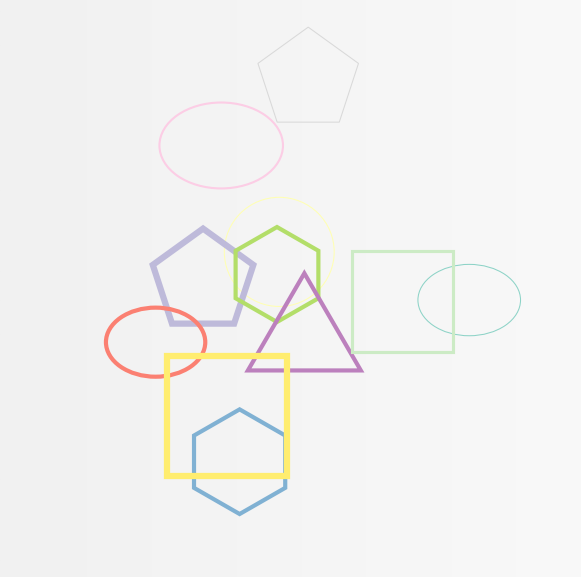[{"shape": "oval", "thickness": 0.5, "radius": 0.44, "center": [0.807, 0.48]}, {"shape": "circle", "thickness": 0.5, "radius": 0.47, "center": [0.48, 0.563]}, {"shape": "pentagon", "thickness": 3, "radius": 0.45, "center": [0.349, 0.512]}, {"shape": "oval", "thickness": 2, "radius": 0.43, "center": [0.268, 0.407]}, {"shape": "hexagon", "thickness": 2, "radius": 0.45, "center": [0.412, 0.2]}, {"shape": "hexagon", "thickness": 2, "radius": 0.41, "center": [0.477, 0.524]}, {"shape": "oval", "thickness": 1, "radius": 0.53, "center": [0.381, 0.747]}, {"shape": "pentagon", "thickness": 0.5, "radius": 0.45, "center": [0.53, 0.861]}, {"shape": "triangle", "thickness": 2, "radius": 0.56, "center": [0.524, 0.414]}, {"shape": "square", "thickness": 1.5, "radius": 0.44, "center": [0.692, 0.477]}, {"shape": "square", "thickness": 3, "radius": 0.52, "center": [0.391, 0.279]}]